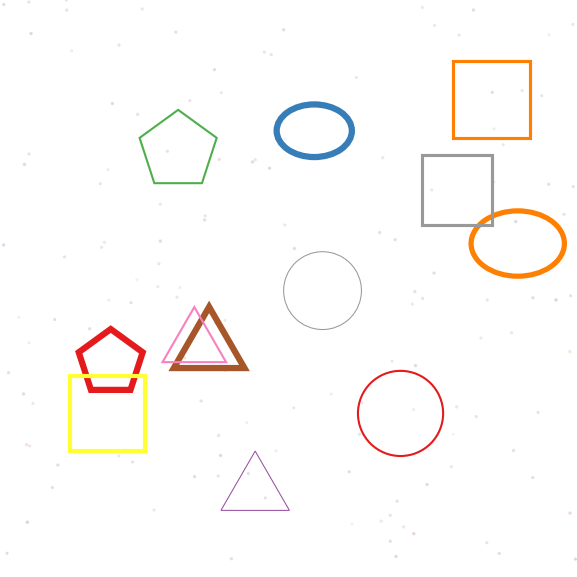[{"shape": "pentagon", "thickness": 3, "radius": 0.29, "center": [0.192, 0.371]}, {"shape": "circle", "thickness": 1, "radius": 0.37, "center": [0.694, 0.283]}, {"shape": "oval", "thickness": 3, "radius": 0.33, "center": [0.544, 0.773]}, {"shape": "pentagon", "thickness": 1, "radius": 0.35, "center": [0.308, 0.739]}, {"shape": "triangle", "thickness": 0.5, "radius": 0.34, "center": [0.442, 0.15]}, {"shape": "oval", "thickness": 2.5, "radius": 0.4, "center": [0.897, 0.577]}, {"shape": "square", "thickness": 1.5, "radius": 0.33, "center": [0.851, 0.827]}, {"shape": "square", "thickness": 2, "radius": 0.33, "center": [0.186, 0.283]}, {"shape": "triangle", "thickness": 3, "radius": 0.35, "center": [0.362, 0.397]}, {"shape": "triangle", "thickness": 1, "radius": 0.32, "center": [0.336, 0.404]}, {"shape": "square", "thickness": 1.5, "radius": 0.3, "center": [0.791, 0.67]}, {"shape": "circle", "thickness": 0.5, "radius": 0.34, "center": [0.558, 0.496]}]